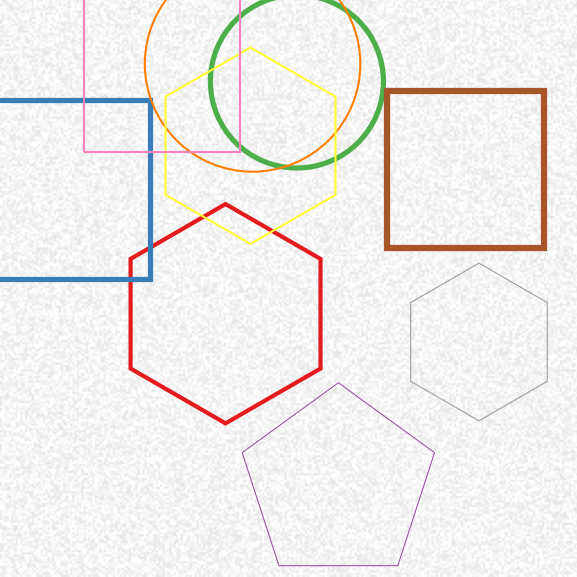[{"shape": "hexagon", "thickness": 2, "radius": 0.95, "center": [0.391, 0.456]}, {"shape": "square", "thickness": 2.5, "radius": 0.78, "center": [0.104, 0.671]}, {"shape": "circle", "thickness": 2.5, "radius": 0.75, "center": [0.514, 0.858]}, {"shape": "pentagon", "thickness": 0.5, "radius": 0.88, "center": [0.586, 0.161]}, {"shape": "circle", "thickness": 1, "radius": 0.93, "center": [0.437, 0.888]}, {"shape": "hexagon", "thickness": 1, "radius": 0.85, "center": [0.434, 0.747]}, {"shape": "square", "thickness": 3, "radius": 0.68, "center": [0.806, 0.705]}, {"shape": "square", "thickness": 1, "radius": 0.68, "center": [0.281, 0.872]}, {"shape": "hexagon", "thickness": 0.5, "radius": 0.68, "center": [0.829, 0.407]}]